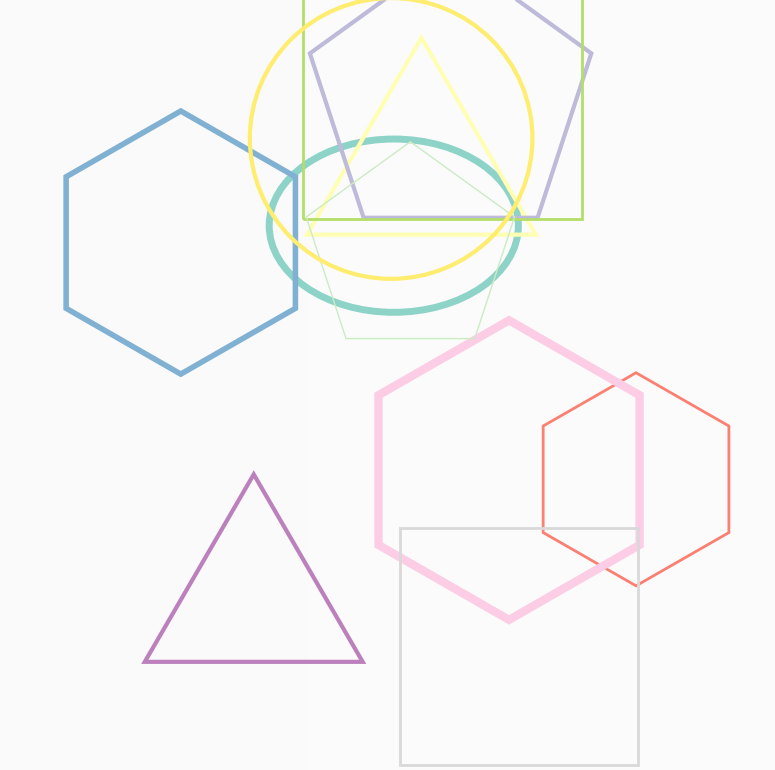[{"shape": "oval", "thickness": 2.5, "radius": 0.8, "center": [0.508, 0.707]}, {"shape": "triangle", "thickness": 1.5, "radius": 0.85, "center": [0.544, 0.78]}, {"shape": "pentagon", "thickness": 1.5, "radius": 0.95, "center": [0.581, 0.872]}, {"shape": "hexagon", "thickness": 1, "radius": 0.69, "center": [0.821, 0.378]}, {"shape": "hexagon", "thickness": 2, "radius": 0.85, "center": [0.233, 0.685]}, {"shape": "square", "thickness": 1, "radius": 0.9, "center": [0.57, 0.896]}, {"shape": "hexagon", "thickness": 3, "radius": 0.97, "center": [0.657, 0.39]}, {"shape": "square", "thickness": 1, "radius": 0.77, "center": [0.669, 0.161]}, {"shape": "triangle", "thickness": 1.5, "radius": 0.81, "center": [0.327, 0.222]}, {"shape": "pentagon", "thickness": 0.5, "radius": 0.71, "center": [0.529, 0.675]}, {"shape": "circle", "thickness": 1.5, "radius": 0.91, "center": [0.505, 0.82]}]